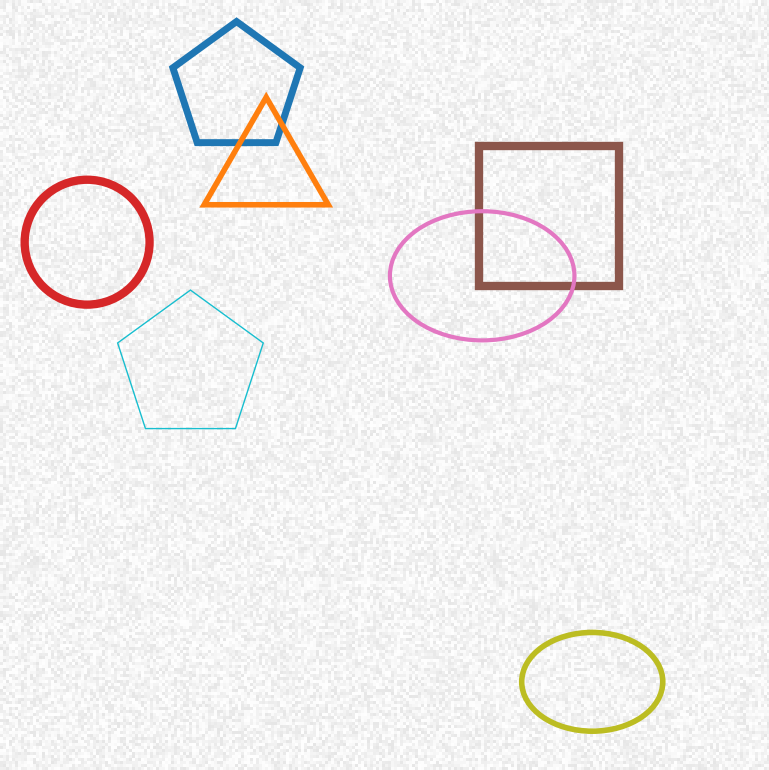[{"shape": "pentagon", "thickness": 2.5, "radius": 0.43, "center": [0.307, 0.885]}, {"shape": "triangle", "thickness": 2, "radius": 0.47, "center": [0.346, 0.781]}, {"shape": "circle", "thickness": 3, "radius": 0.41, "center": [0.113, 0.685]}, {"shape": "square", "thickness": 3, "radius": 0.46, "center": [0.713, 0.72]}, {"shape": "oval", "thickness": 1.5, "radius": 0.6, "center": [0.626, 0.642]}, {"shape": "oval", "thickness": 2, "radius": 0.46, "center": [0.769, 0.115]}, {"shape": "pentagon", "thickness": 0.5, "radius": 0.5, "center": [0.247, 0.524]}]